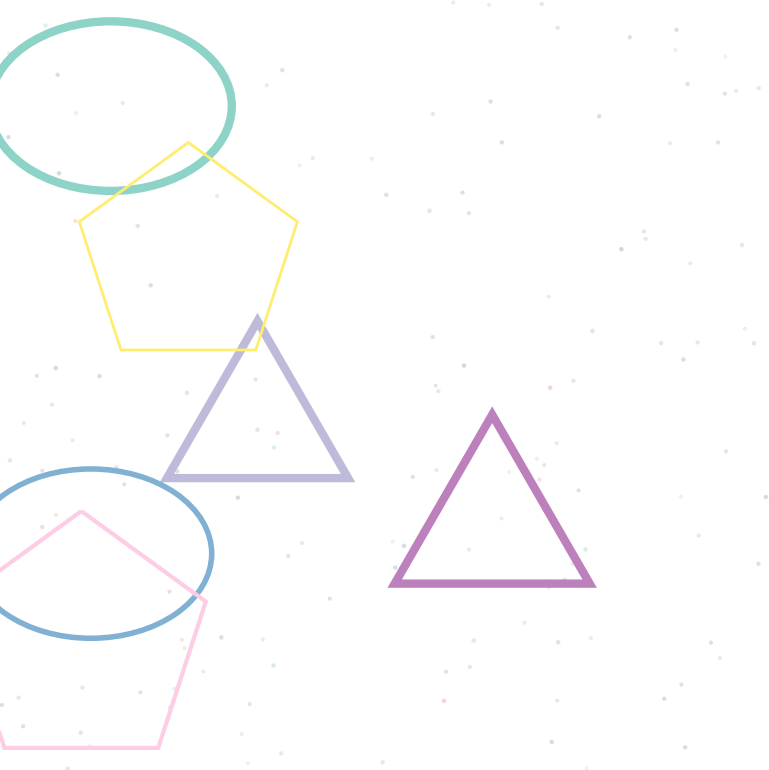[{"shape": "oval", "thickness": 3, "radius": 0.79, "center": [0.144, 0.862]}, {"shape": "triangle", "thickness": 3, "radius": 0.68, "center": [0.334, 0.447]}, {"shape": "oval", "thickness": 2, "radius": 0.79, "center": [0.118, 0.281]}, {"shape": "pentagon", "thickness": 1.5, "radius": 0.85, "center": [0.106, 0.166]}, {"shape": "triangle", "thickness": 3, "radius": 0.73, "center": [0.639, 0.315]}, {"shape": "pentagon", "thickness": 1, "radius": 0.74, "center": [0.245, 0.666]}]